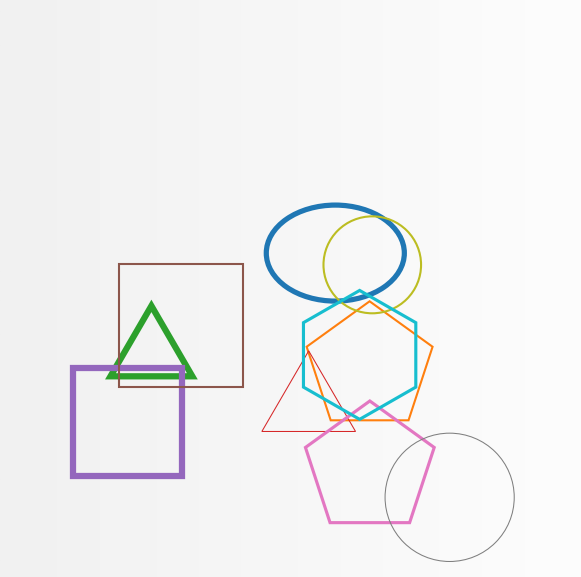[{"shape": "oval", "thickness": 2.5, "radius": 0.59, "center": [0.577, 0.561]}, {"shape": "pentagon", "thickness": 1, "radius": 0.57, "center": [0.636, 0.363]}, {"shape": "triangle", "thickness": 3, "radius": 0.41, "center": [0.26, 0.388]}, {"shape": "triangle", "thickness": 0.5, "radius": 0.47, "center": [0.531, 0.299]}, {"shape": "square", "thickness": 3, "radius": 0.47, "center": [0.22, 0.269]}, {"shape": "square", "thickness": 1, "radius": 0.53, "center": [0.312, 0.435]}, {"shape": "pentagon", "thickness": 1.5, "radius": 0.58, "center": [0.636, 0.188]}, {"shape": "circle", "thickness": 0.5, "radius": 0.56, "center": [0.774, 0.138]}, {"shape": "circle", "thickness": 1, "radius": 0.42, "center": [0.64, 0.541]}, {"shape": "hexagon", "thickness": 1.5, "radius": 0.56, "center": [0.619, 0.385]}]